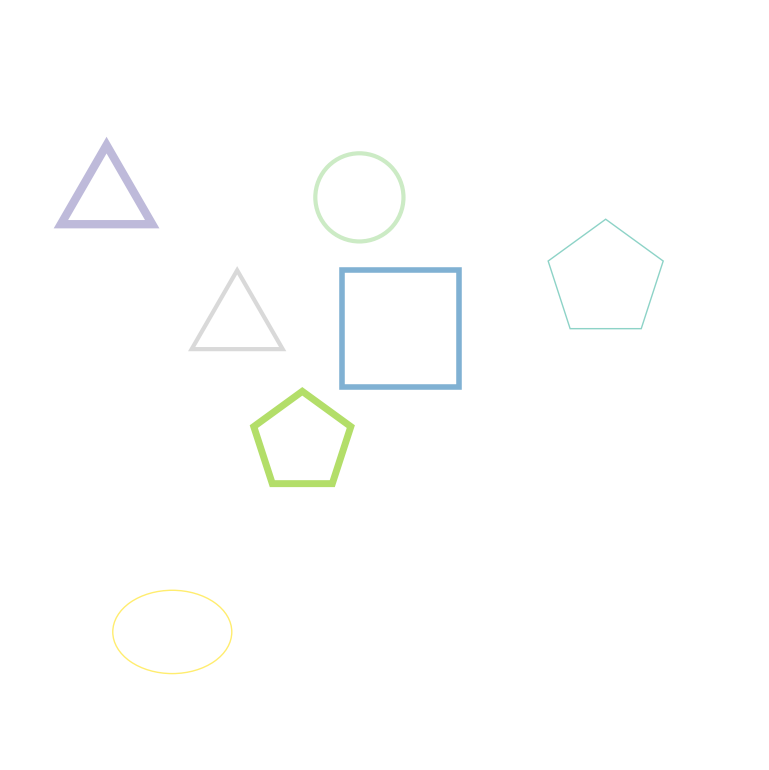[{"shape": "pentagon", "thickness": 0.5, "radius": 0.39, "center": [0.787, 0.637]}, {"shape": "triangle", "thickness": 3, "radius": 0.34, "center": [0.138, 0.743]}, {"shape": "square", "thickness": 2, "radius": 0.38, "center": [0.52, 0.573]}, {"shape": "pentagon", "thickness": 2.5, "radius": 0.33, "center": [0.393, 0.426]}, {"shape": "triangle", "thickness": 1.5, "radius": 0.34, "center": [0.308, 0.581]}, {"shape": "circle", "thickness": 1.5, "radius": 0.29, "center": [0.467, 0.744]}, {"shape": "oval", "thickness": 0.5, "radius": 0.39, "center": [0.224, 0.179]}]